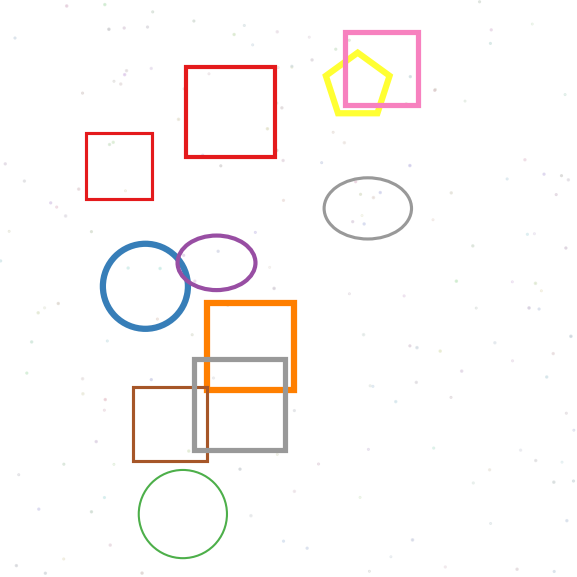[{"shape": "square", "thickness": 1.5, "radius": 0.29, "center": [0.206, 0.712]}, {"shape": "square", "thickness": 2, "radius": 0.39, "center": [0.399, 0.805]}, {"shape": "circle", "thickness": 3, "radius": 0.37, "center": [0.252, 0.503]}, {"shape": "circle", "thickness": 1, "radius": 0.38, "center": [0.317, 0.109]}, {"shape": "oval", "thickness": 2, "radius": 0.34, "center": [0.375, 0.544]}, {"shape": "square", "thickness": 3, "radius": 0.38, "center": [0.434, 0.399]}, {"shape": "pentagon", "thickness": 3, "radius": 0.29, "center": [0.619, 0.85]}, {"shape": "square", "thickness": 1.5, "radius": 0.32, "center": [0.295, 0.265]}, {"shape": "square", "thickness": 2.5, "radius": 0.32, "center": [0.66, 0.88]}, {"shape": "oval", "thickness": 1.5, "radius": 0.38, "center": [0.637, 0.638]}, {"shape": "square", "thickness": 2.5, "radius": 0.39, "center": [0.415, 0.299]}]